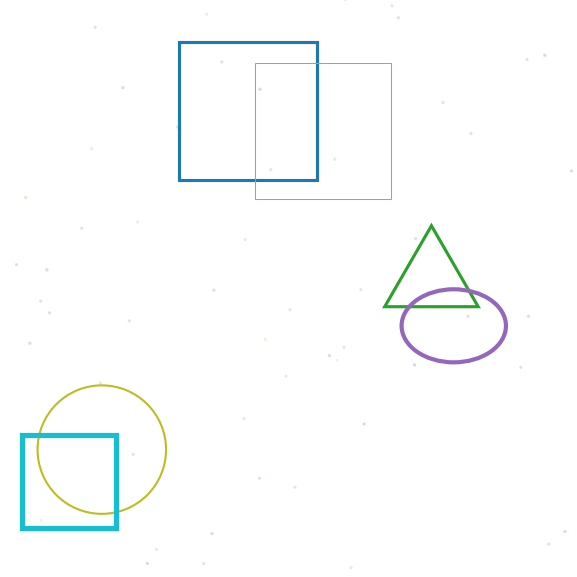[{"shape": "square", "thickness": 1.5, "radius": 0.6, "center": [0.429, 0.807]}, {"shape": "triangle", "thickness": 1.5, "radius": 0.47, "center": [0.747, 0.515]}, {"shape": "oval", "thickness": 2, "radius": 0.45, "center": [0.786, 0.435]}, {"shape": "square", "thickness": 0.5, "radius": 0.59, "center": [0.559, 0.773]}, {"shape": "circle", "thickness": 1, "radius": 0.56, "center": [0.176, 0.221]}, {"shape": "square", "thickness": 2.5, "radius": 0.41, "center": [0.119, 0.166]}]